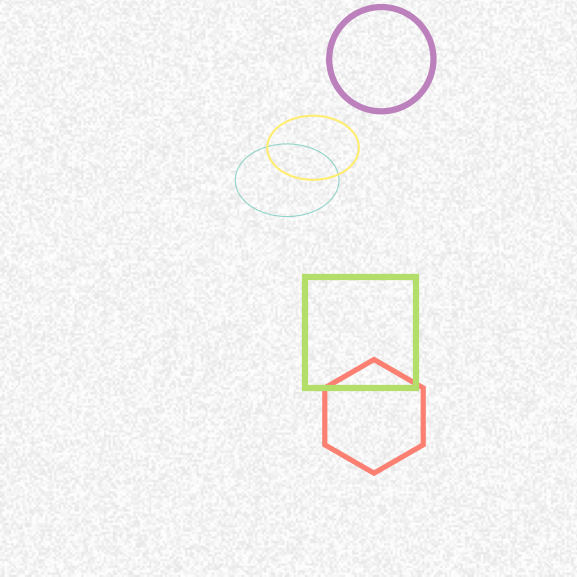[{"shape": "oval", "thickness": 0.5, "radius": 0.45, "center": [0.497, 0.687]}, {"shape": "hexagon", "thickness": 2.5, "radius": 0.49, "center": [0.648, 0.278]}, {"shape": "square", "thickness": 3, "radius": 0.48, "center": [0.625, 0.424]}, {"shape": "circle", "thickness": 3, "radius": 0.45, "center": [0.66, 0.897]}, {"shape": "oval", "thickness": 1, "radius": 0.4, "center": [0.542, 0.743]}]